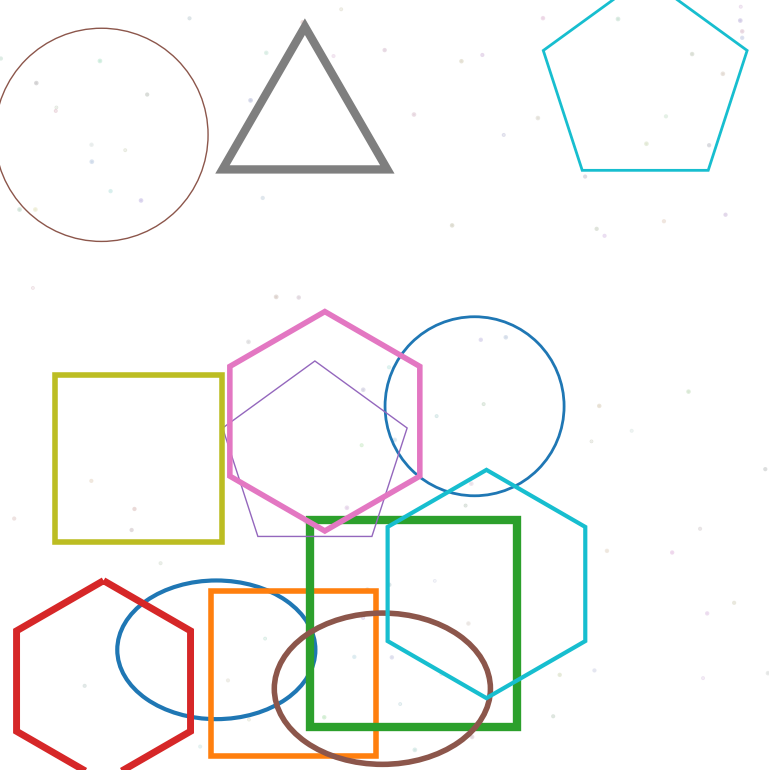[{"shape": "oval", "thickness": 1.5, "radius": 0.64, "center": [0.281, 0.156]}, {"shape": "circle", "thickness": 1, "radius": 0.58, "center": [0.616, 0.472]}, {"shape": "square", "thickness": 2, "radius": 0.53, "center": [0.381, 0.125]}, {"shape": "square", "thickness": 3, "radius": 0.67, "center": [0.536, 0.191]}, {"shape": "hexagon", "thickness": 2.5, "radius": 0.65, "center": [0.134, 0.115]}, {"shape": "pentagon", "thickness": 0.5, "radius": 0.63, "center": [0.409, 0.405]}, {"shape": "oval", "thickness": 2, "radius": 0.7, "center": [0.497, 0.106]}, {"shape": "circle", "thickness": 0.5, "radius": 0.69, "center": [0.132, 0.825]}, {"shape": "hexagon", "thickness": 2, "radius": 0.71, "center": [0.422, 0.453]}, {"shape": "triangle", "thickness": 3, "radius": 0.62, "center": [0.396, 0.842]}, {"shape": "square", "thickness": 2, "radius": 0.54, "center": [0.18, 0.405]}, {"shape": "hexagon", "thickness": 1.5, "radius": 0.74, "center": [0.632, 0.242]}, {"shape": "pentagon", "thickness": 1, "radius": 0.7, "center": [0.838, 0.891]}]